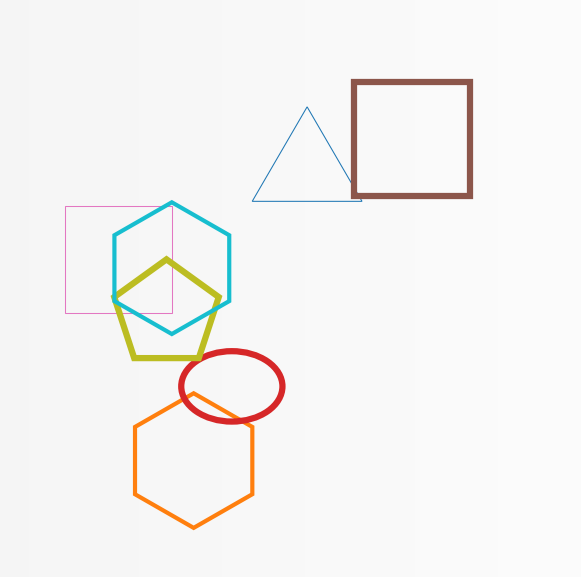[{"shape": "triangle", "thickness": 0.5, "radius": 0.55, "center": [0.528, 0.705]}, {"shape": "hexagon", "thickness": 2, "radius": 0.58, "center": [0.333, 0.202]}, {"shape": "oval", "thickness": 3, "radius": 0.44, "center": [0.399, 0.33]}, {"shape": "square", "thickness": 3, "radius": 0.5, "center": [0.709, 0.759]}, {"shape": "square", "thickness": 0.5, "radius": 0.46, "center": [0.204, 0.55]}, {"shape": "pentagon", "thickness": 3, "radius": 0.47, "center": [0.286, 0.456]}, {"shape": "hexagon", "thickness": 2, "radius": 0.57, "center": [0.296, 0.535]}]